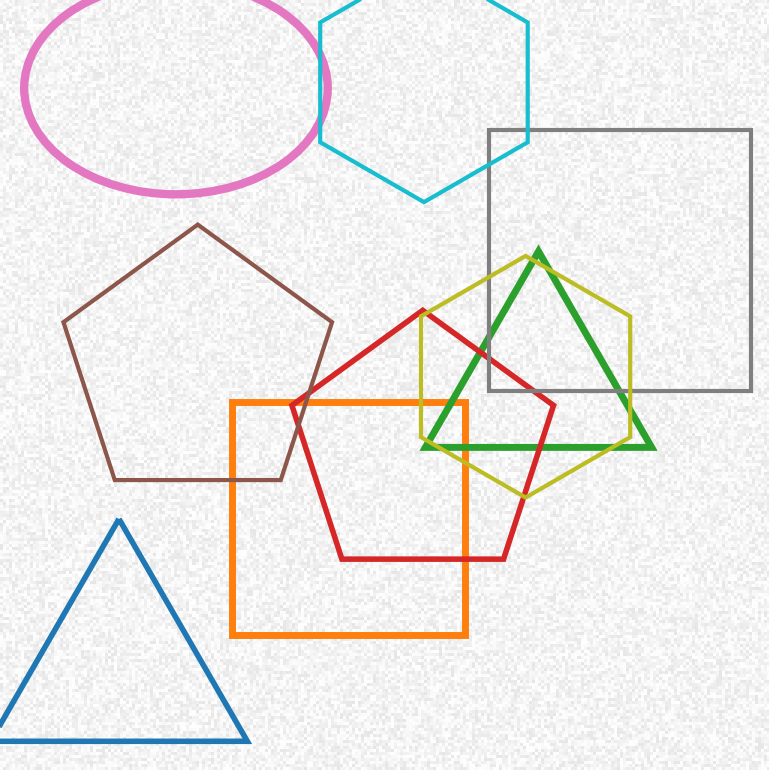[{"shape": "triangle", "thickness": 2, "radius": 0.96, "center": [0.155, 0.134]}, {"shape": "square", "thickness": 2.5, "radius": 0.76, "center": [0.453, 0.326]}, {"shape": "triangle", "thickness": 2.5, "radius": 0.85, "center": [0.699, 0.504]}, {"shape": "pentagon", "thickness": 2, "radius": 0.89, "center": [0.549, 0.418]}, {"shape": "pentagon", "thickness": 1.5, "radius": 0.92, "center": [0.257, 0.525]}, {"shape": "oval", "thickness": 3, "radius": 0.99, "center": [0.229, 0.886]}, {"shape": "square", "thickness": 1.5, "radius": 0.85, "center": [0.805, 0.662]}, {"shape": "hexagon", "thickness": 1.5, "radius": 0.78, "center": [0.683, 0.511]}, {"shape": "hexagon", "thickness": 1.5, "radius": 0.78, "center": [0.551, 0.893]}]